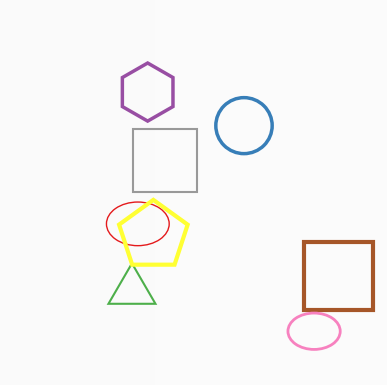[{"shape": "oval", "thickness": 1, "radius": 0.4, "center": [0.356, 0.419]}, {"shape": "circle", "thickness": 2.5, "radius": 0.36, "center": [0.63, 0.674]}, {"shape": "triangle", "thickness": 1.5, "radius": 0.35, "center": [0.341, 0.246]}, {"shape": "hexagon", "thickness": 2.5, "radius": 0.38, "center": [0.381, 0.761]}, {"shape": "pentagon", "thickness": 3, "radius": 0.47, "center": [0.396, 0.388]}, {"shape": "square", "thickness": 3, "radius": 0.45, "center": [0.874, 0.283]}, {"shape": "oval", "thickness": 2, "radius": 0.34, "center": [0.811, 0.14]}, {"shape": "square", "thickness": 1.5, "radius": 0.41, "center": [0.426, 0.584]}]